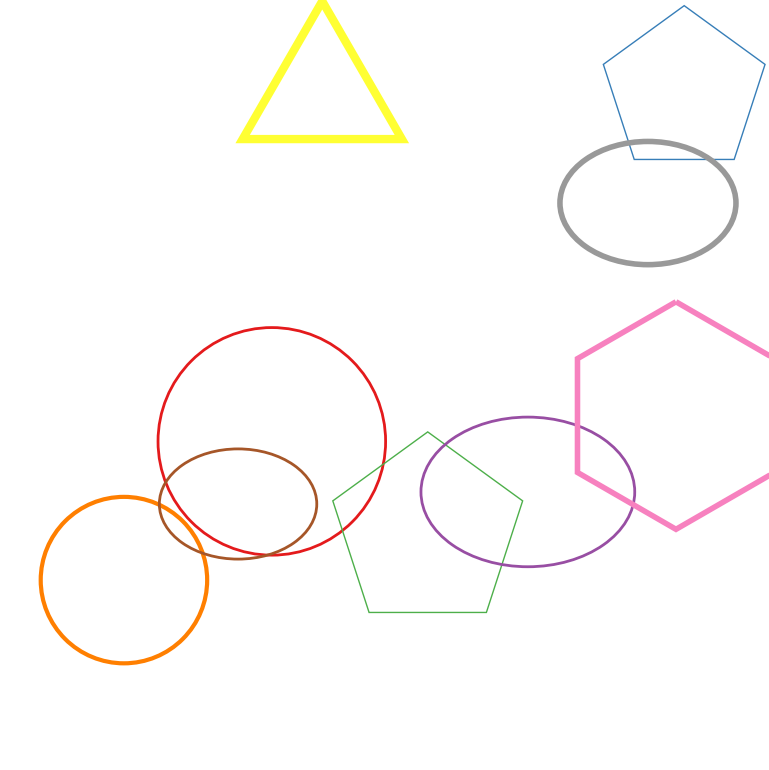[{"shape": "circle", "thickness": 1, "radius": 0.74, "center": [0.353, 0.427]}, {"shape": "pentagon", "thickness": 0.5, "radius": 0.55, "center": [0.889, 0.882]}, {"shape": "pentagon", "thickness": 0.5, "radius": 0.65, "center": [0.555, 0.309]}, {"shape": "oval", "thickness": 1, "radius": 0.69, "center": [0.686, 0.361]}, {"shape": "circle", "thickness": 1.5, "radius": 0.54, "center": [0.161, 0.247]}, {"shape": "triangle", "thickness": 3, "radius": 0.6, "center": [0.419, 0.879]}, {"shape": "oval", "thickness": 1, "radius": 0.51, "center": [0.309, 0.345]}, {"shape": "hexagon", "thickness": 2, "radius": 0.74, "center": [0.878, 0.46]}, {"shape": "oval", "thickness": 2, "radius": 0.57, "center": [0.842, 0.736]}]